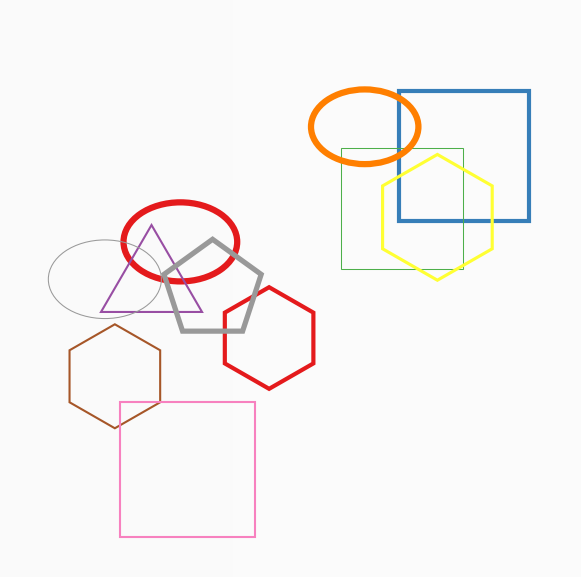[{"shape": "oval", "thickness": 3, "radius": 0.49, "center": [0.31, 0.58]}, {"shape": "hexagon", "thickness": 2, "radius": 0.44, "center": [0.463, 0.414]}, {"shape": "square", "thickness": 2, "radius": 0.56, "center": [0.798, 0.728]}, {"shape": "square", "thickness": 0.5, "radius": 0.52, "center": [0.692, 0.638]}, {"shape": "triangle", "thickness": 1, "radius": 0.5, "center": [0.261, 0.509]}, {"shape": "oval", "thickness": 3, "radius": 0.46, "center": [0.627, 0.78]}, {"shape": "hexagon", "thickness": 1.5, "radius": 0.54, "center": [0.753, 0.623]}, {"shape": "hexagon", "thickness": 1, "radius": 0.45, "center": [0.198, 0.348]}, {"shape": "square", "thickness": 1, "radius": 0.58, "center": [0.323, 0.186]}, {"shape": "pentagon", "thickness": 2.5, "radius": 0.44, "center": [0.366, 0.497]}, {"shape": "oval", "thickness": 0.5, "radius": 0.49, "center": [0.18, 0.516]}]